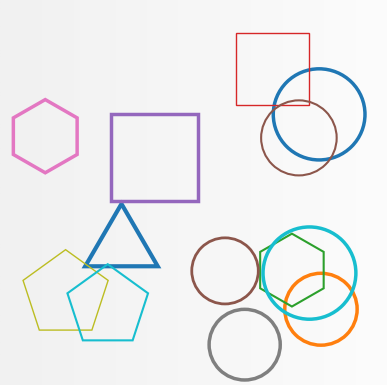[{"shape": "circle", "thickness": 2.5, "radius": 0.59, "center": [0.824, 0.703]}, {"shape": "triangle", "thickness": 3, "radius": 0.54, "center": [0.313, 0.362]}, {"shape": "circle", "thickness": 2.5, "radius": 0.47, "center": [0.828, 0.197]}, {"shape": "hexagon", "thickness": 1.5, "radius": 0.47, "center": [0.753, 0.298]}, {"shape": "square", "thickness": 1, "radius": 0.47, "center": [0.702, 0.82]}, {"shape": "square", "thickness": 2.5, "radius": 0.57, "center": [0.399, 0.592]}, {"shape": "circle", "thickness": 1.5, "radius": 0.49, "center": [0.771, 0.642]}, {"shape": "circle", "thickness": 2, "radius": 0.43, "center": [0.581, 0.296]}, {"shape": "hexagon", "thickness": 2.5, "radius": 0.48, "center": [0.117, 0.646]}, {"shape": "circle", "thickness": 2.5, "radius": 0.46, "center": [0.631, 0.105]}, {"shape": "pentagon", "thickness": 1, "radius": 0.58, "center": [0.169, 0.236]}, {"shape": "pentagon", "thickness": 1.5, "radius": 0.55, "center": [0.278, 0.204]}, {"shape": "circle", "thickness": 2.5, "radius": 0.6, "center": [0.799, 0.291]}]